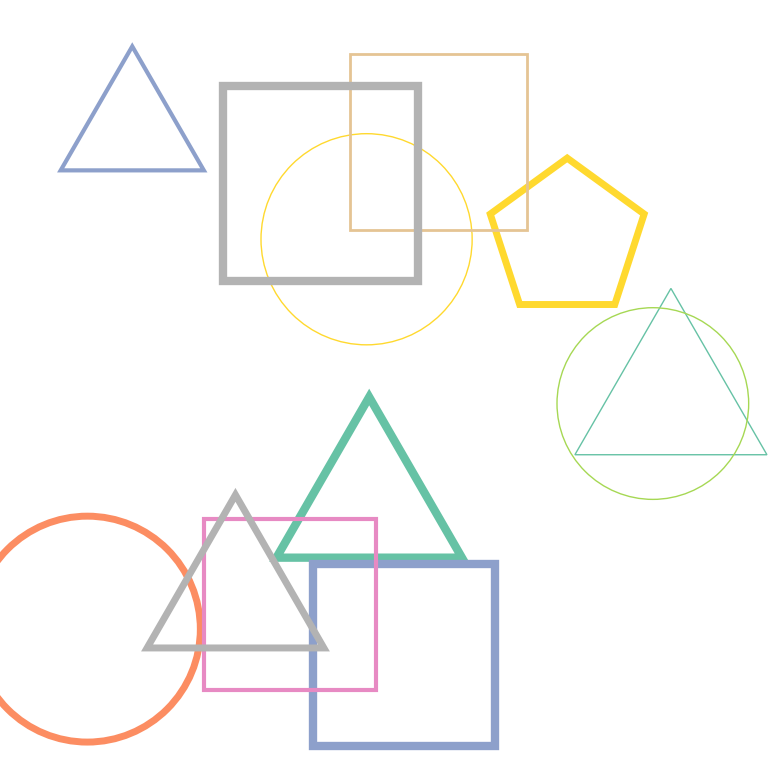[{"shape": "triangle", "thickness": 3, "radius": 0.7, "center": [0.479, 0.345]}, {"shape": "triangle", "thickness": 0.5, "radius": 0.72, "center": [0.871, 0.481]}, {"shape": "circle", "thickness": 2.5, "radius": 0.73, "center": [0.113, 0.183]}, {"shape": "triangle", "thickness": 1.5, "radius": 0.54, "center": [0.172, 0.832]}, {"shape": "square", "thickness": 3, "radius": 0.59, "center": [0.525, 0.149]}, {"shape": "square", "thickness": 1.5, "radius": 0.56, "center": [0.377, 0.215]}, {"shape": "circle", "thickness": 0.5, "radius": 0.62, "center": [0.848, 0.476]}, {"shape": "circle", "thickness": 0.5, "radius": 0.69, "center": [0.476, 0.689]}, {"shape": "pentagon", "thickness": 2.5, "radius": 0.53, "center": [0.737, 0.69]}, {"shape": "square", "thickness": 1, "radius": 0.57, "center": [0.569, 0.816]}, {"shape": "triangle", "thickness": 2.5, "radius": 0.66, "center": [0.306, 0.225]}, {"shape": "square", "thickness": 3, "radius": 0.63, "center": [0.416, 0.762]}]